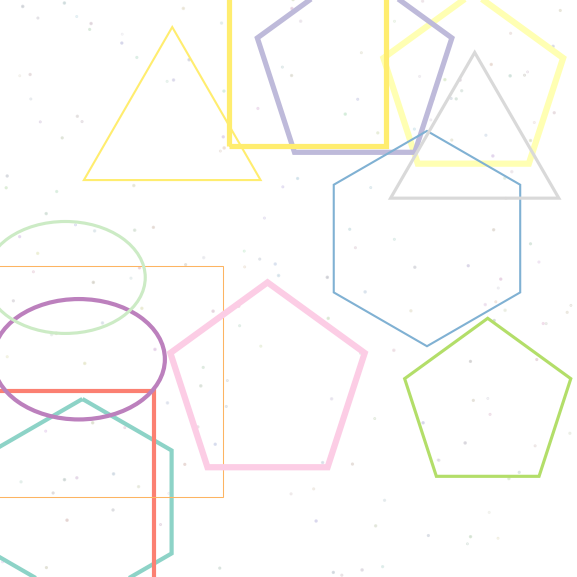[{"shape": "hexagon", "thickness": 2, "radius": 0.89, "center": [0.143, 0.13]}, {"shape": "pentagon", "thickness": 3, "radius": 0.82, "center": [0.82, 0.848]}, {"shape": "pentagon", "thickness": 2.5, "radius": 0.89, "center": [0.614, 0.879]}, {"shape": "square", "thickness": 2, "radius": 0.83, "center": [0.102, 0.156]}, {"shape": "hexagon", "thickness": 1, "radius": 0.93, "center": [0.739, 0.586]}, {"shape": "square", "thickness": 0.5, "radius": 1.0, "center": [0.187, 0.338]}, {"shape": "pentagon", "thickness": 1.5, "radius": 0.76, "center": [0.845, 0.297]}, {"shape": "pentagon", "thickness": 3, "radius": 0.88, "center": [0.463, 0.333]}, {"shape": "triangle", "thickness": 1.5, "radius": 0.84, "center": [0.822, 0.74]}, {"shape": "oval", "thickness": 2, "radius": 0.74, "center": [0.137, 0.377]}, {"shape": "oval", "thickness": 1.5, "radius": 0.69, "center": [0.113, 0.519]}, {"shape": "square", "thickness": 2.5, "radius": 0.68, "center": [0.532, 0.882]}, {"shape": "triangle", "thickness": 1, "radius": 0.88, "center": [0.298, 0.776]}]